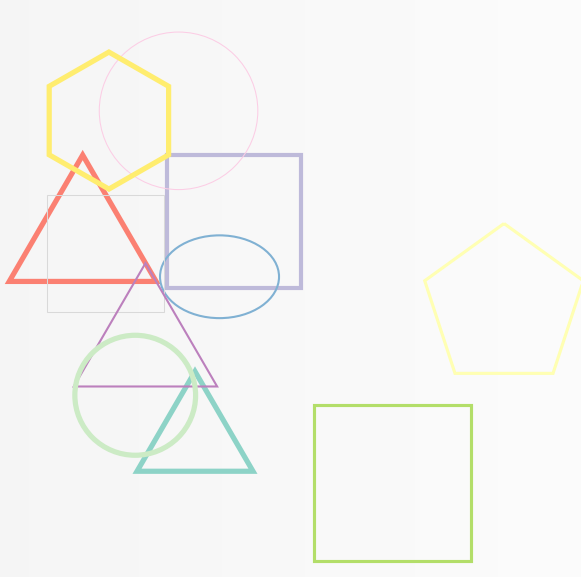[{"shape": "triangle", "thickness": 2.5, "radius": 0.58, "center": [0.335, 0.241]}, {"shape": "pentagon", "thickness": 1.5, "radius": 0.72, "center": [0.867, 0.469]}, {"shape": "square", "thickness": 2, "radius": 0.58, "center": [0.402, 0.616]}, {"shape": "triangle", "thickness": 2.5, "radius": 0.73, "center": [0.142, 0.585]}, {"shape": "oval", "thickness": 1, "radius": 0.51, "center": [0.378, 0.52]}, {"shape": "square", "thickness": 1.5, "radius": 0.67, "center": [0.675, 0.163]}, {"shape": "circle", "thickness": 0.5, "radius": 0.68, "center": [0.307, 0.807]}, {"shape": "square", "thickness": 0.5, "radius": 0.51, "center": [0.182, 0.56]}, {"shape": "triangle", "thickness": 1, "radius": 0.71, "center": [0.25, 0.401]}, {"shape": "circle", "thickness": 2.5, "radius": 0.52, "center": [0.233, 0.315]}, {"shape": "hexagon", "thickness": 2.5, "radius": 0.59, "center": [0.187, 0.79]}]